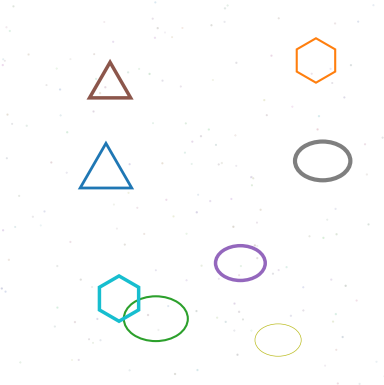[{"shape": "triangle", "thickness": 2, "radius": 0.39, "center": [0.275, 0.55]}, {"shape": "hexagon", "thickness": 1.5, "radius": 0.29, "center": [0.821, 0.843]}, {"shape": "oval", "thickness": 1.5, "radius": 0.42, "center": [0.405, 0.172]}, {"shape": "oval", "thickness": 2.5, "radius": 0.32, "center": [0.624, 0.317]}, {"shape": "triangle", "thickness": 2.5, "radius": 0.31, "center": [0.286, 0.777]}, {"shape": "oval", "thickness": 3, "radius": 0.36, "center": [0.838, 0.582]}, {"shape": "oval", "thickness": 0.5, "radius": 0.3, "center": [0.722, 0.117]}, {"shape": "hexagon", "thickness": 2.5, "radius": 0.29, "center": [0.309, 0.224]}]